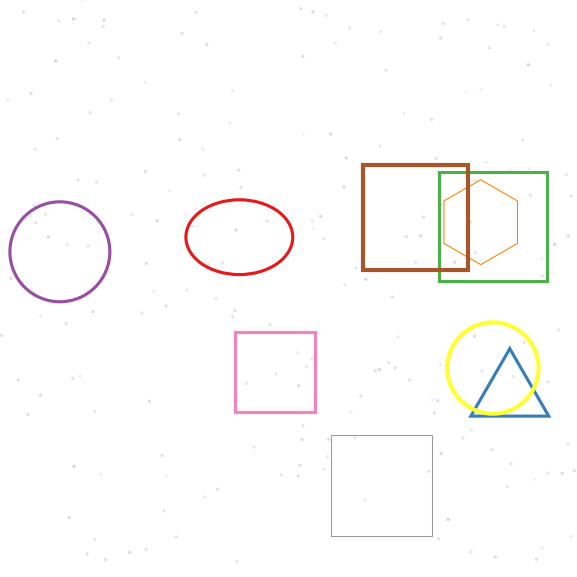[{"shape": "oval", "thickness": 1.5, "radius": 0.46, "center": [0.414, 0.588]}, {"shape": "triangle", "thickness": 1.5, "radius": 0.39, "center": [0.883, 0.318]}, {"shape": "square", "thickness": 1.5, "radius": 0.47, "center": [0.854, 0.607]}, {"shape": "circle", "thickness": 1.5, "radius": 0.43, "center": [0.104, 0.563]}, {"shape": "hexagon", "thickness": 0.5, "radius": 0.37, "center": [0.832, 0.614]}, {"shape": "circle", "thickness": 2, "radius": 0.4, "center": [0.854, 0.362]}, {"shape": "square", "thickness": 2, "radius": 0.45, "center": [0.719, 0.622]}, {"shape": "square", "thickness": 1.5, "radius": 0.35, "center": [0.476, 0.355]}, {"shape": "square", "thickness": 0.5, "radius": 0.44, "center": [0.661, 0.158]}]